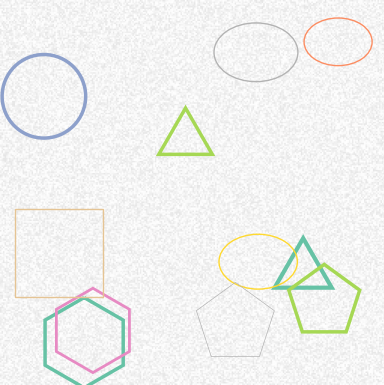[{"shape": "triangle", "thickness": 3, "radius": 0.43, "center": [0.787, 0.296]}, {"shape": "hexagon", "thickness": 2.5, "radius": 0.59, "center": [0.219, 0.11]}, {"shape": "oval", "thickness": 1, "radius": 0.44, "center": [0.878, 0.891]}, {"shape": "circle", "thickness": 2.5, "radius": 0.54, "center": [0.114, 0.75]}, {"shape": "hexagon", "thickness": 2, "radius": 0.55, "center": [0.241, 0.142]}, {"shape": "pentagon", "thickness": 2.5, "radius": 0.48, "center": [0.842, 0.216]}, {"shape": "triangle", "thickness": 2.5, "radius": 0.4, "center": [0.482, 0.639]}, {"shape": "oval", "thickness": 1, "radius": 0.51, "center": [0.671, 0.32]}, {"shape": "square", "thickness": 1, "radius": 0.57, "center": [0.153, 0.343]}, {"shape": "oval", "thickness": 1, "radius": 0.54, "center": [0.665, 0.864]}, {"shape": "pentagon", "thickness": 0.5, "radius": 0.53, "center": [0.611, 0.16]}]